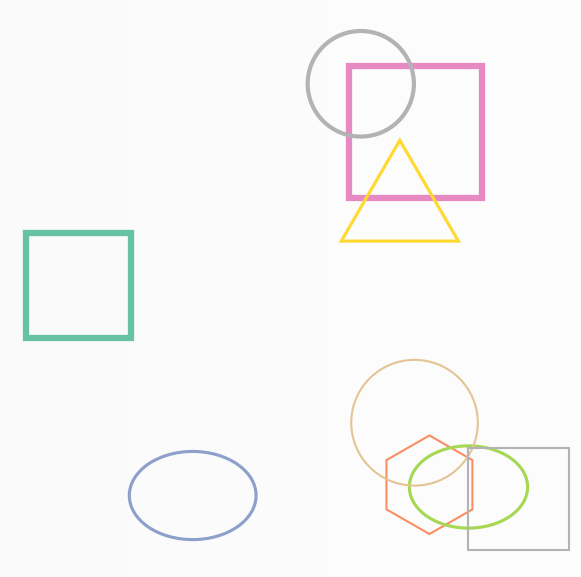[{"shape": "square", "thickness": 3, "radius": 0.45, "center": [0.135, 0.505]}, {"shape": "hexagon", "thickness": 1, "radius": 0.43, "center": [0.739, 0.16]}, {"shape": "oval", "thickness": 1.5, "radius": 0.55, "center": [0.332, 0.141]}, {"shape": "square", "thickness": 3, "radius": 0.57, "center": [0.714, 0.77]}, {"shape": "oval", "thickness": 1.5, "radius": 0.51, "center": [0.806, 0.156]}, {"shape": "triangle", "thickness": 1.5, "radius": 0.58, "center": [0.688, 0.64]}, {"shape": "circle", "thickness": 1, "radius": 0.54, "center": [0.713, 0.267]}, {"shape": "circle", "thickness": 2, "radius": 0.46, "center": [0.621, 0.854]}, {"shape": "square", "thickness": 1, "radius": 0.44, "center": [0.892, 0.135]}]